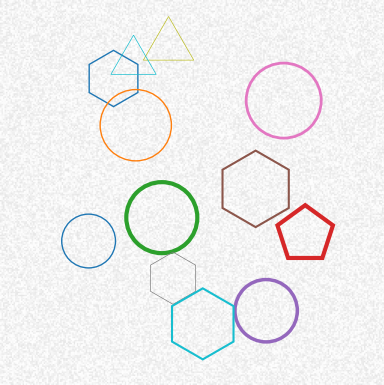[{"shape": "hexagon", "thickness": 1, "radius": 0.37, "center": [0.295, 0.796]}, {"shape": "circle", "thickness": 1, "radius": 0.35, "center": [0.23, 0.374]}, {"shape": "circle", "thickness": 1, "radius": 0.46, "center": [0.353, 0.675]}, {"shape": "circle", "thickness": 3, "radius": 0.46, "center": [0.42, 0.435]}, {"shape": "pentagon", "thickness": 3, "radius": 0.38, "center": [0.793, 0.391]}, {"shape": "circle", "thickness": 2.5, "radius": 0.4, "center": [0.691, 0.193]}, {"shape": "hexagon", "thickness": 1.5, "radius": 0.5, "center": [0.664, 0.509]}, {"shape": "circle", "thickness": 2, "radius": 0.49, "center": [0.737, 0.739]}, {"shape": "hexagon", "thickness": 0.5, "radius": 0.34, "center": [0.449, 0.277]}, {"shape": "triangle", "thickness": 0.5, "radius": 0.38, "center": [0.438, 0.882]}, {"shape": "hexagon", "thickness": 1.5, "radius": 0.46, "center": [0.527, 0.159]}, {"shape": "triangle", "thickness": 0.5, "radius": 0.34, "center": [0.347, 0.841]}]